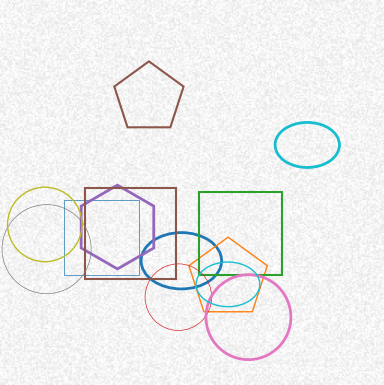[{"shape": "square", "thickness": 0.5, "radius": 0.49, "center": [0.264, 0.384]}, {"shape": "oval", "thickness": 2, "radius": 0.52, "center": [0.471, 0.323]}, {"shape": "pentagon", "thickness": 1, "radius": 0.54, "center": [0.593, 0.277]}, {"shape": "square", "thickness": 1.5, "radius": 0.54, "center": [0.626, 0.394]}, {"shape": "circle", "thickness": 0.5, "radius": 0.43, "center": [0.463, 0.228]}, {"shape": "hexagon", "thickness": 2, "radius": 0.54, "center": [0.305, 0.41]}, {"shape": "square", "thickness": 1.5, "radius": 0.59, "center": [0.339, 0.393]}, {"shape": "pentagon", "thickness": 1.5, "radius": 0.47, "center": [0.387, 0.746]}, {"shape": "circle", "thickness": 2, "radius": 0.55, "center": [0.645, 0.176]}, {"shape": "circle", "thickness": 0.5, "radius": 0.58, "center": [0.121, 0.353]}, {"shape": "circle", "thickness": 1, "radius": 0.48, "center": [0.116, 0.417]}, {"shape": "oval", "thickness": 1, "radius": 0.41, "center": [0.592, 0.261]}, {"shape": "oval", "thickness": 2, "radius": 0.42, "center": [0.798, 0.624]}]